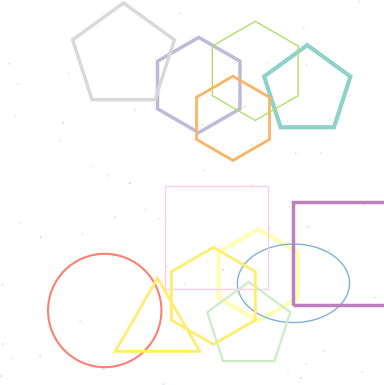[{"shape": "pentagon", "thickness": 3, "radius": 0.59, "center": [0.798, 0.765]}, {"shape": "hexagon", "thickness": 3, "radius": 0.59, "center": [0.671, 0.286]}, {"shape": "hexagon", "thickness": 2.5, "radius": 0.62, "center": [0.516, 0.779]}, {"shape": "circle", "thickness": 1.5, "radius": 0.74, "center": [0.272, 0.194]}, {"shape": "oval", "thickness": 1, "radius": 0.73, "center": [0.762, 0.264]}, {"shape": "hexagon", "thickness": 2, "radius": 0.55, "center": [0.605, 0.693]}, {"shape": "hexagon", "thickness": 1, "radius": 0.64, "center": [0.663, 0.816]}, {"shape": "square", "thickness": 1, "radius": 0.67, "center": [0.563, 0.383]}, {"shape": "pentagon", "thickness": 2.5, "radius": 0.7, "center": [0.321, 0.853]}, {"shape": "square", "thickness": 2.5, "radius": 0.67, "center": [0.894, 0.341]}, {"shape": "pentagon", "thickness": 1.5, "radius": 0.57, "center": [0.646, 0.154]}, {"shape": "hexagon", "thickness": 2, "radius": 0.63, "center": [0.554, 0.231]}, {"shape": "triangle", "thickness": 2, "radius": 0.63, "center": [0.409, 0.151]}]